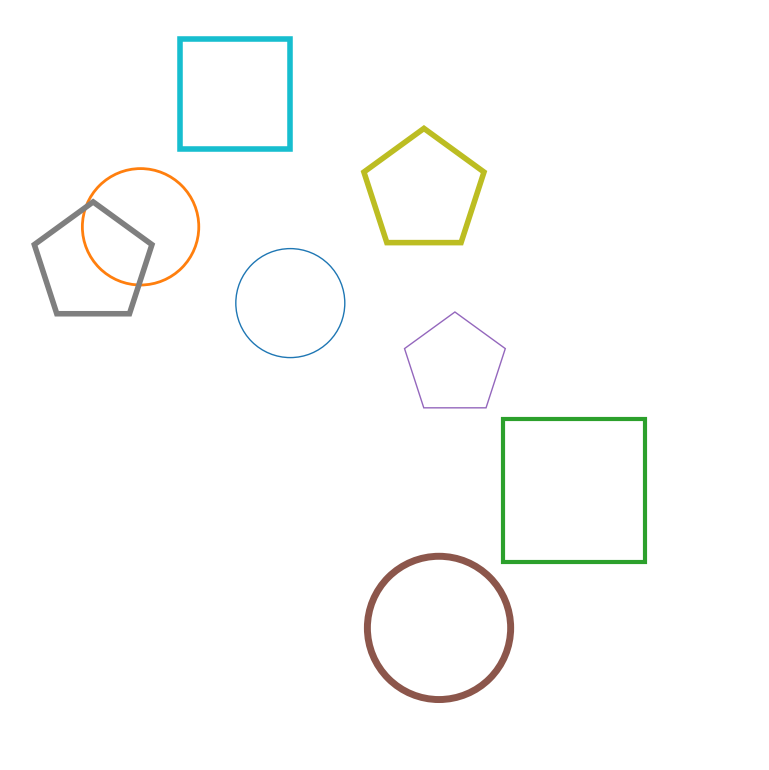[{"shape": "circle", "thickness": 0.5, "radius": 0.35, "center": [0.377, 0.606]}, {"shape": "circle", "thickness": 1, "radius": 0.38, "center": [0.183, 0.705]}, {"shape": "square", "thickness": 1.5, "radius": 0.46, "center": [0.745, 0.363]}, {"shape": "pentagon", "thickness": 0.5, "radius": 0.34, "center": [0.591, 0.526]}, {"shape": "circle", "thickness": 2.5, "radius": 0.47, "center": [0.57, 0.185]}, {"shape": "pentagon", "thickness": 2, "radius": 0.4, "center": [0.121, 0.658]}, {"shape": "pentagon", "thickness": 2, "radius": 0.41, "center": [0.551, 0.751]}, {"shape": "square", "thickness": 2, "radius": 0.36, "center": [0.305, 0.878]}]